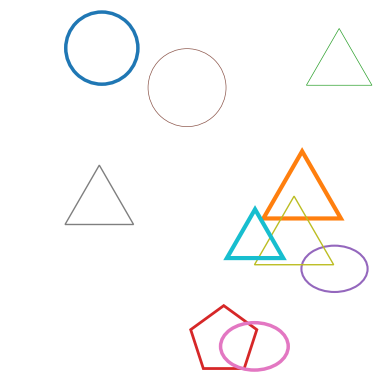[{"shape": "circle", "thickness": 2.5, "radius": 0.47, "center": [0.264, 0.875]}, {"shape": "triangle", "thickness": 3, "radius": 0.58, "center": [0.785, 0.491]}, {"shape": "triangle", "thickness": 0.5, "radius": 0.49, "center": [0.881, 0.828]}, {"shape": "pentagon", "thickness": 2, "radius": 0.45, "center": [0.581, 0.116]}, {"shape": "oval", "thickness": 1.5, "radius": 0.43, "center": [0.869, 0.302]}, {"shape": "circle", "thickness": 0.5, "radius": 0.51, "center": [0.486, 0.772]}, {"shape": "oval", "thickness": 2.5, "radius": 0.44, "center": [0.661, 0.1]}, {"shape": "triangle", "thickness": 1, "radius": 0.51, "center": [0.258, 0.468]}, {"shape": "triangle", "thickness": 1, "radius": 0.59, "center": [0.764, 0.372]}, {"shape": "triangle", "thickness": 3, "radius": 0.42, "center": [0.662, 0.372]}]